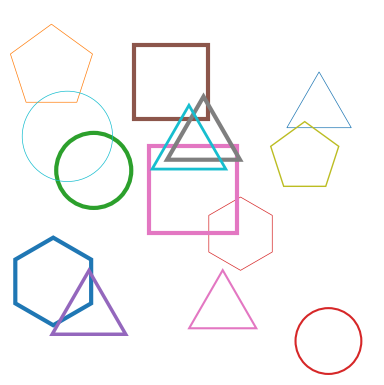[{"shape": "hexagon", "thickness": 3, "radius": 0.57, "center": [0.138, 0.269]}, {"shape": "triangle", "thickness": 0.5, "radius": 0.48, "center": [0.829, 0.717]}, {"shape": "pentagon", "thickness": 0.5, "radius": 0.56, "center": [0.134, 0.825]}, {"shape": "circle", "thickness": 3, "radius": 0.49, "center": [0.243, 0.557]}, {"shape": "hexagon", "thickness": 0.5, "radius": 0.48, "center": [0.625, 0.393]}, {"shape": "circle", "thickness": 1.5, "radius": 0.43, "center": [0.853, 0.114]}, {"shape": "triangle", "thickness": 2.5, "radius": 0.55, "center": [0.231, 0.187]}, {"shape": "square", "thickness": 3, "radius": 0.48, "center": [0.443, 0.787]}, {"shape": "triangle", "thickness": 1.5, "radius": 0.5, "center": [0.578, 0.198]}, {"shape": "square", "thickness": 3, "radius": 0.57, "center": [0.501, 0.508]}, {"shape": "triangle", "thickness": 3, "radius": 0.55, "center": [0.529, 0.64]}, {"shape": "pentagon", "thickness": 1, "radius": 0.46, "center": [0.791, 0.591]}, {"shape": "circle", "thickness": 0.5, "radius": 0.59, "center": [0.175, 0.646]}, {"shape": "triangle", "thickness": 2, "radius": 0.55, "center": [0.491, 0.616]}]